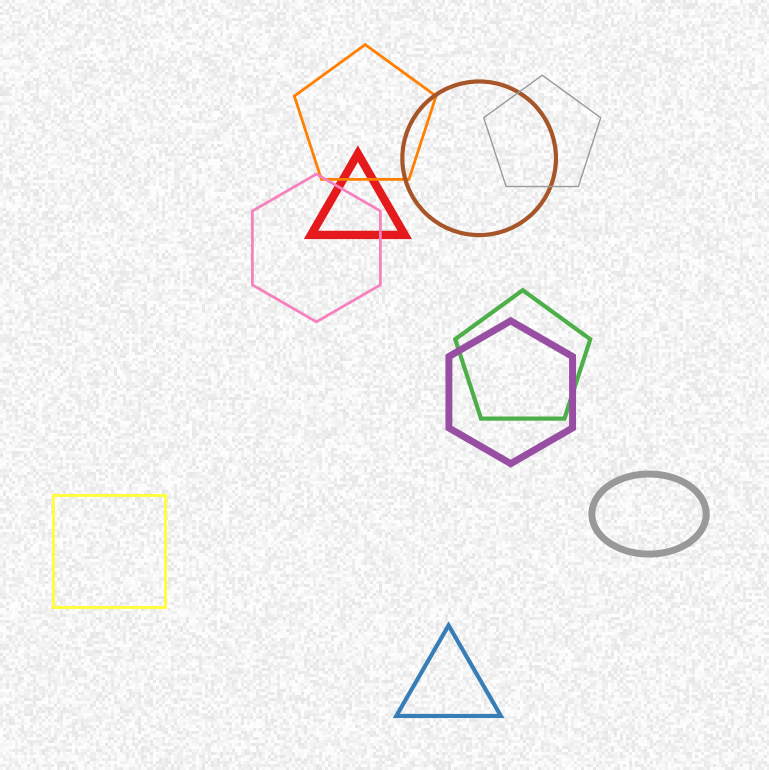[{"shape": "triangle", "thickness": 3, "radius": 0.35, "center": [0.465, 0.73]}, {"shape": "triangle", "thickness": 1.5, "radius": 0.39, "center": [0.583, 0.109]}, {"shape": "pentagon", "thickness": 1.5, "radius": 0.46, "center": [0.679, 0.531]}, {"shape": "hexagon", "thickness": 2.5, "radius": 0.46, "center": [0.663, 0.491]}, {"shape": "pentagon", "thickness": 1, "radius": 0.48, "center": [0.474, 0.845]}, {"shape": "square", "thickness": 1, "radius": 0.37, "center": [0.142, 0.284]}, {"shape": "circle", "thickness": 1.5, "radius": 0.5, "center": [0.622, 0.794]}, {"shape": "hexagon", "thickness": 1, "radius": 0.48, "center": [0.411, 0.678]}, {"shape": "oval", "thickness": 2.5, "radius": 0.37, "center": [0.843, 0.332]}, {"shape": "pentagon", "thickness": 0.5, "radius": 0.4, "center": [0.704, 0.822]}]